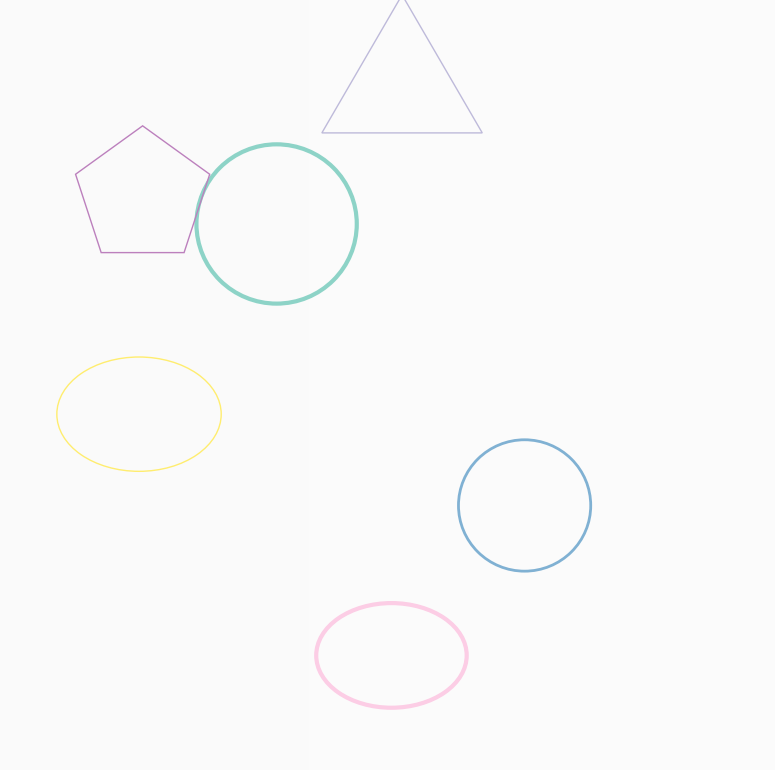[{"shape": "circle", "thickness": 1.5, "radius": 0.52, "center": [0.357, 0.709]}, {"shape": "triangle", "thickness": 0.5, "radius": 0.6, "center": [0.519, 0.887]}, {"shape": "circle", "thickness": 1, "radius": 0.43, "center": [0.677, 0.344]}, {"shape": "oval", "thickness": 1.5, "radius": 0.49, "center": [0.505, 0.149]}, {"shape": "pentagon", "thickness": 0.5, "radius": 0.45, "center": [0.184, 0.746]}, {"shape": "oval", "thickness": 0.5, "radius": 0.53, "center": [0.179, 0.462]}]